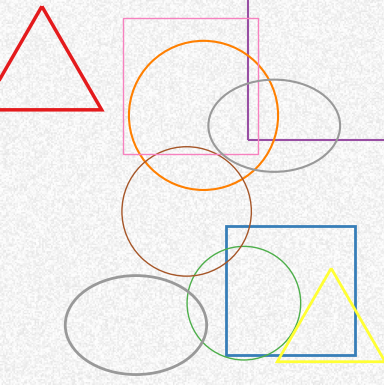[{"shape": "triangle", "thickness": 2.5, "radius": 0.9, "center": [0.109, 0.804]}, {"shape": "square", "thickness": 2, "radius": 0.84, "center": [0.755, 0.244]}, {"shape": "circle", "thickness": 1, "radius": 0.74, "center": [0.633, 0.213]}, {"shape": "square", "thickness": 1.5, "radius": 0.94, "center": [0.832, 0.825]}, {"shape": "circle", "thickness": 1.5, "radius": 0.97, "center": [0.529, 0.7]}, {"shape": "triangle", "thickness": 2, "radius": 0.81, "center": [0.86, 0.141]}, {"shape": "circle", "thickness": 1, "radius": 0.84, "center": [0.485, 0.451]}, {"shape": "square", "thickness": 1, "radius": 0.88, "center": [0.494, 0.777]}, {"shape": "oval", "thickness": 2, "radius": 0.92, "center": [0.353, 0.156]}, {"shape": "oval", "thickness": 1.5, "radius": 0.86, "center": [0.712, 0.673]}]